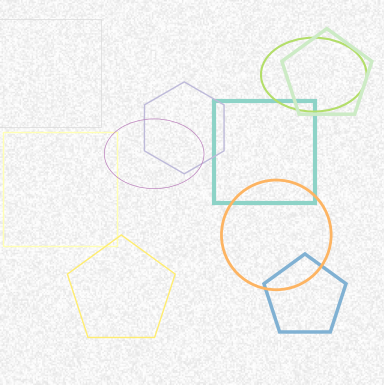[{"shape": "square", "thickness": 3, "radius": 0.66, "center": [0.687, 0.605]}, {"shape": "square", "thickness": 1, "radius": 0.74, "center": [0.157, 0.51]}, {"shape": "hexagon", "thickness": 1, "radius": 0.6, "center": [0.479, 0.668]}, {"shape": "pentagon", "thickness": 2.5, "radius": 0.56, "center": [0.792, 0.228]}, {"shape": "circle", "thickness": 2, "radius": 0.71, "center": [0.718, 0.39]}, {"shape": "oval", "thickness": 1.5, "radius": 0.69, "center": [0.815, 0.806]}, {"shape": "square", "thickness": 0.5, "radius": 0.7, "center": [0.121, 0.809]}, {"shape": "oval", "thickness": 0.5, "radius": 0.65, "center": [0.4, 0.601]}, {"shape": "pentagon", "thickness": 2.5, "radius": 0.61, "center": [0.849, 0.803]}, {"shape": "pentagon", "thickness": 1, "radius": 0.74, "center": [0.315, 0.243]}]